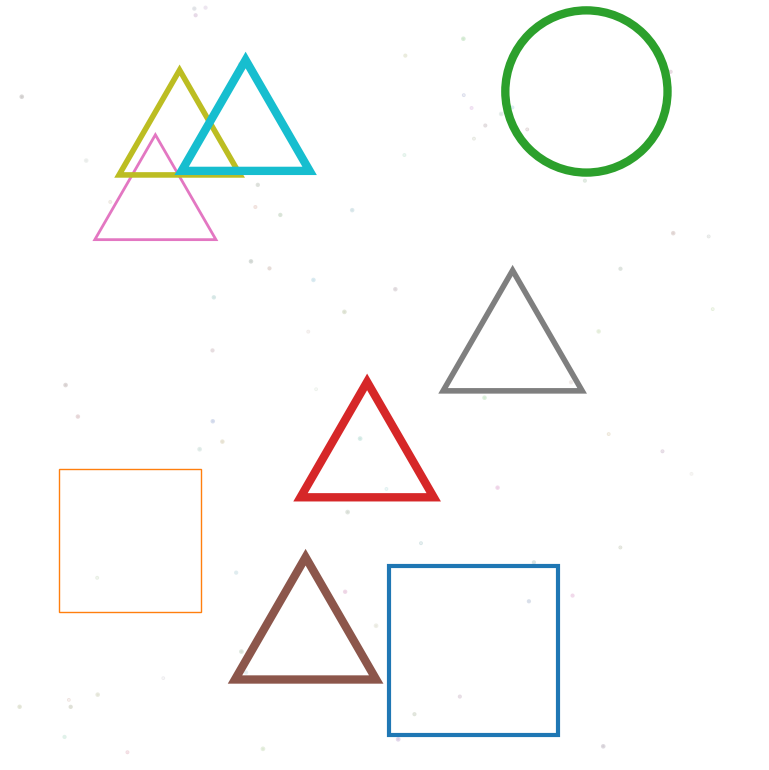[{"shape": "square", "thickness": 1.5, "radius": 0.55, "center": [0.615, 0.155]}, {"shape": "square", "thickness": 0.5, "radius": 0.46, "center": [0.169, 0.298]}, {"shape": "circle", "thickness": 3, "radius": 0.53, "center": [0.762, 0.881]}, {"shape": "triangle", "thickness": 3, "radius": 0.5, "center": [0.477, 0.404]}, {"shape": "triangle", "thickness": 3, "radius": 0.53, "center": [0.397, 0.17]}, {"shape": "triangle", "thickness": 1, "radius": 0.45, "center": [0.202, 0.734]}, {"shape": "triangle", "thickness": 2, "radius": 0.52, "center": [0.666, 0.545]}, {"shape": "triangle", "thickness": 2, "radius": 0.45, "center": [0.233, 0.818]}, {"shape": "triangle", "thickness": 3, "radius": 0.48, "center": [0.319, 0.826]}]